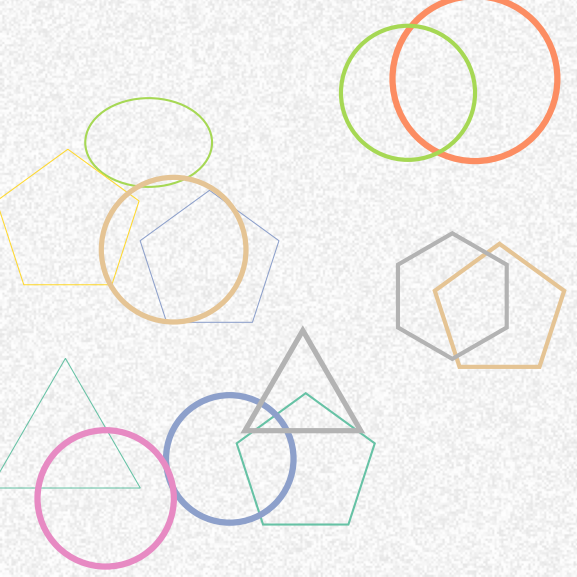[{"shape": "pentagon", "thickness": 1, "radius": 0.63, "center": [0.529, 0.193]}, {"shape": "triangle", "thickness": 0.5, "radius": 0.75, "center": [0.113, 0.229]}, {"shape": "circle", "thickness": 3, "radius": 0.71, "center": [0.822, 0.863]}, {"shape": "pentagon", "thickness": 0.5, "radius": 0.63, "center": [0.363, 0.543]}, {"shape": "circle", "thickness": 3, "radius": 0.55, "center": [0.398, 0.204]}, {"shape": "circle", "thickness": 3, "radius": 0.59, "center": [0.183, 0.136]}, {"shape": "oval", "thickness": 1, "radius": 0.55, "center": [0.257, 0.752]}, {"shape": "circle", "thickness": 2, "radius": 0.58, "center": [0.706, 0.838]}, {"shape": "pentagon", "thickness": 0.5, "radius": 0.65, "center": [0.117, 0.611]}, {"shape": "pentagon", "thickness": 2, "radius": 0.59, "center": [0.865, 0.459]}, {"shape": "circle", "thickness": 2.5, "radius": 0.63, "center": [0.301, 0.567]}, {"shape": "hexagon", "thickness": 2, "radius": 0.54, "center": [0.783, 0.486]}, {"shape": "triangle", "thickness": 2.5, "radius": 0.58, "center": [0.524, 0.311]}]